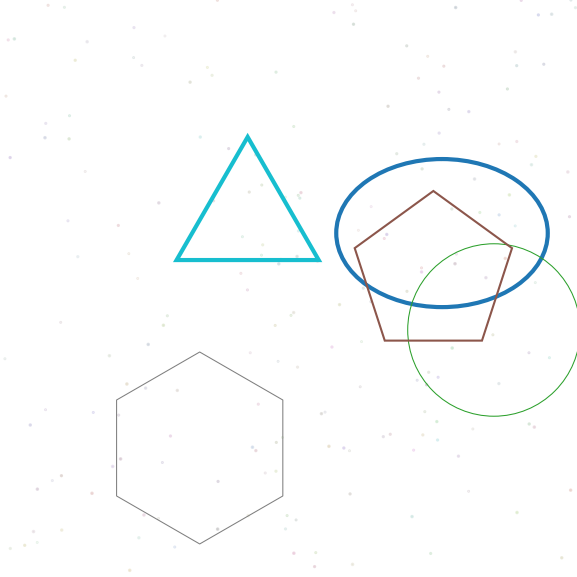[{"shape": "oval", "thickness": 2, "radius": 0.92, "center": [0.765, 0.596]}, {"shape": "circle", "thickness": 0.5, "radius": 0.75, "center": [0.855, 0.428]}, {"shape": "pentagon", "thickness": 1, "radius": 0.72, "center": [0.75, 0.525]}, {"shape": "hexagon", "thickness": 0.5, "radius": 0.83, "center": [0.346, 0.223]}, {"shape": "triangle", "thickness": 2, "radius": 0.71, "center": [0.429, 0.62]}]